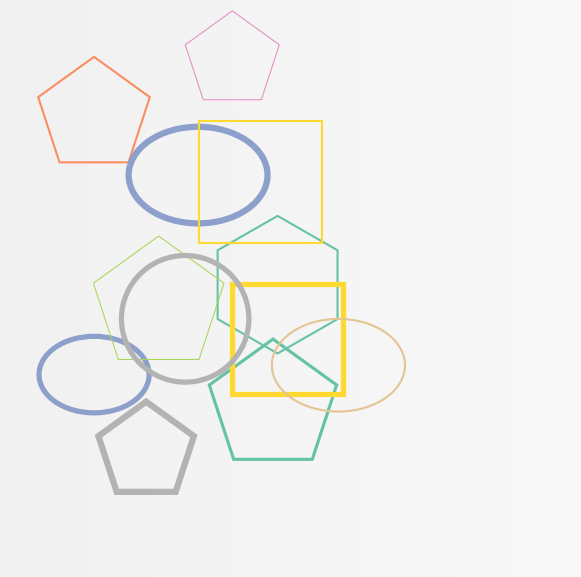[{"shape": "pentagon", "thickness": 1.5, "radius": 0.58, "center": [0.47, 0.297]}, {"shape": "hexagon", "thickness": 1, "radius": 0.6, "center": [0.478, 0.506]}, {"shape": "pentagon", "thickness": 1, "radius": 0.5, "center": [0.162, 0.8]}, {"shape": "oval", "thickness": 2.5, "radius": 0.47, "center": [0.162, 0.351]}, {"shape": "oval", "thickness": 3, "radius": 0.6, "center": [0.341, 0.696]}, {"shape": "pentagon", "thickness": 0.5, "radius": 0.43, "center": [0.4, 0.895]}, {"shape": "pentagon", "thickness": 0.5, "radius": 0.59, "center": [0.273, 0.472]}, {"shape": "square", "thickness": 1, "radius": 0.53, "center": [0.448, 0.684]}, {"shape": "square", "thickness": 2.5, "radius": 0.48, "center": [0.494, 0.413]}, {"shape": "oval", "thickness": 1, "radius": 0.57, "center": [0.582, 0.367]}, {"shape": "circle", "thickness": 2.5, "radius": 0.55, "center": [0.319, 0.447]}, {"shape": "pentagon", "thickness": 3, "radius": 0.43, "center": [0.251, 0.217]}]